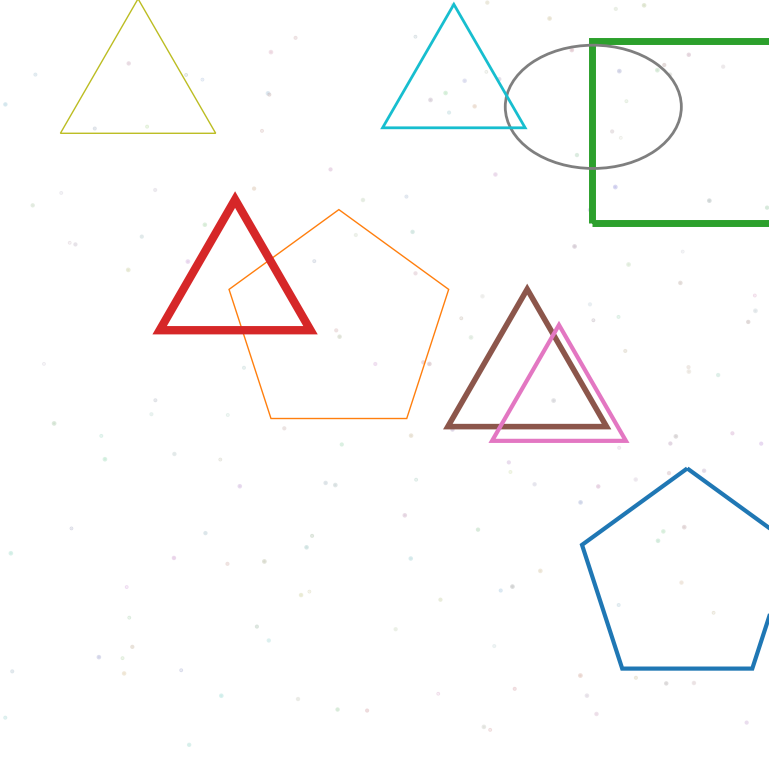[{"shape": "pentagon", "thickness": 1.5, "radius": 0.72, "center": [0.893, 0.248]}, {"shape": "pentagon", "thickness": 0.5, "radius": 0.75, "center": [0.44, 0.578]}, {"shape": "square", "thickness": 2.5, "radius": 0.59, "center": [0.887, 0.828]}, {"shape": "triangle", "thickness": 3, "radius": 0.57, "center": [0.305, 0.628]}, {"shape": "triangle", "thickness": 2, "radius": 0.59, "center": [0.685, 0.505]}, {"shape": "triangle", "thickness": 1.5, "radius": 0.5, "center": [0.726, 0.478]}, {"shape": "oval", "thickness": 1, "radius": 0.57, "center": [0.771, 0.861]}, {"shape": "triangle", "thickness": 0.5, "radius": 0.58, "center": [0.179, 0.885]}, {"shape": "triangle", "thickness": 1, "radius": 0.53, "center": [0.589, 0.887]}]